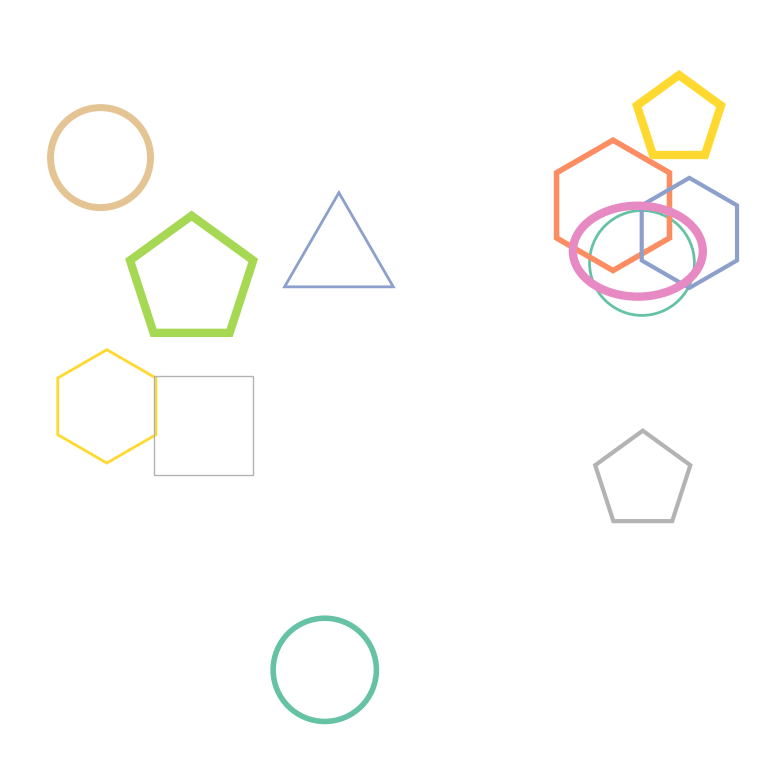[{"shape": "circle", "thickness": 2, "radius": 0.34, "center": [0.422, 0.13]}, {"shape": "circle", "thickness": 1, "radius": 0.34, "center": [0.834, 0.658]}, {"shape": "hexagon", "thickness": 2, "radius": 0.42, "center": [0.796, 0.733]}, {"shape": "triangle", "thickness": 1, "radius": 0.41, "center": [0.44, 0.668]}, {"shape": "hexagon", "thickness": 1.5, "radius": 0.36, "center": [0.895, 0.698]}, {"shape": "oval", "thickness": 3, "radius": 0.42, "center": [0.828, 0.674]}, {"shape": "pentagon", "thickness": 3, "radius": 0.42, "center": [0.249, 0.636]}, {"shape": "pentagon", "thickness": 3, "radius": 0.29, "center": [0.882, 0.845]}, {"shape": "hexagon", "thickness": 1, "radius": 0.37, "center": [0.139, 0.472]}, {"shape": "circle", "thickness": 2.5, "radius": 0.32, "center": [0.131, 0.795]}, {"shape": "square", "thickness": 0.5, "radius": 0.32, "center": [0.264, 0.448]}, {"shape": "pentagon", "thickness": 1.5, "radius": 0.32, "center": [0.835, 0.376]}]